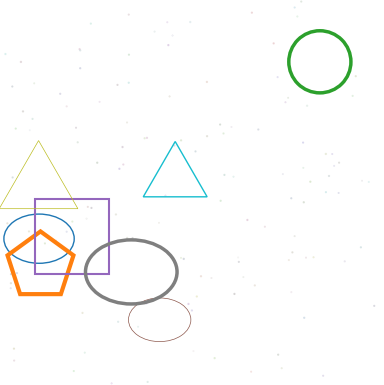[{"shape": "oval", "thickness": 1, "radius": 0.46, "center": [0.101, 0.38]}, {"shape": "pentagon", "thickness": 3, "radius": 0.45, "center": [0.105, 0.309]}, {"shape": "circle", "thickness": 2.5, "radius": 0.4, "center": [0.831, 0.839]}, {"shape": "square", "thickness": 1.5, "radius": 0.48, "center": [0.188, 0.385]}, {"shape": "oval", "thickness": 0.5, "radius": 0.41, "center": [0.415, 0.169]}, {"shape": "oval", "thickness": 2.5, "radius": 0.59, "center": [0.341, 0.294]}, {"shape": "triangle", "thickness": 0.5, "radius": 0.59, "center": [0.1, 0.517]}, {"shape": "triangle", "thickness": 1, "radius": 0.48, "center": [0.455, 0.537]}]